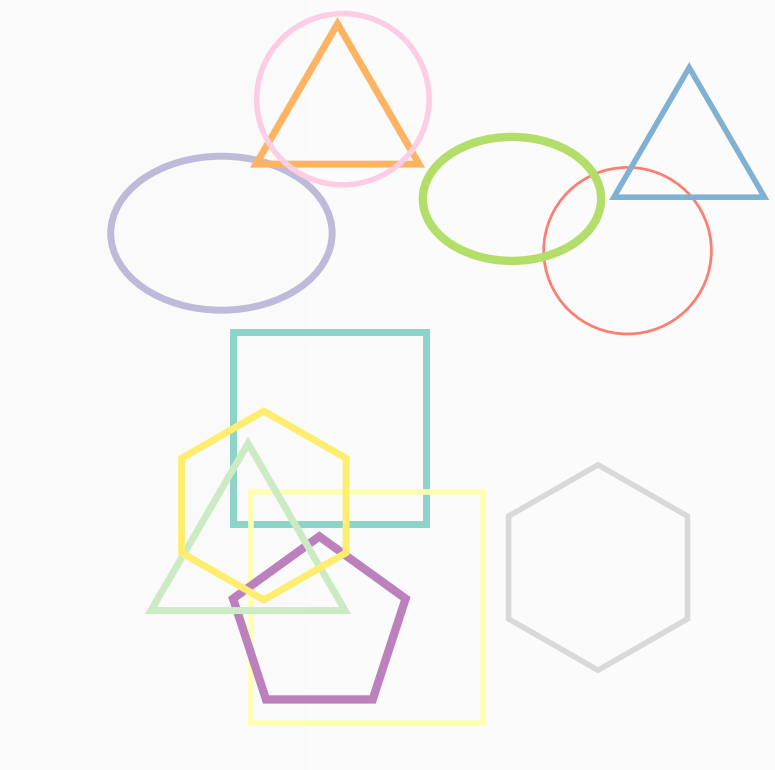[{"shape": "square", "thickness": 2.5, "radius": 0.62, "center": [0.425, 0.445]}, {"shape": "square", "thickness": 2, "radius": 0.75, "center": [0.473, 0.211]}, {"shape": "oval", "thickness": 2.5, "radius": 0.71, "center": [0.286, 0.697]}, {"shape": "circle", "thickness": 1, "radius": 0.54, "center": [0.81, 0.674]}, {"shape": "triangle", "thickness": 2, "radius": 0.56, "center": [0.889, 0.8]}, {"shape": "triangle", "thickness": 2.5, "radius": 0.61, "center": [0.436, 0.848]}, {"shape": "oval", "thickness": 3, "radius": 0.58, "center": [0.661, 0.742]}, {"shape": "circle", "thickness": 2, "radius": 0.56, "center": [0.442, 0.871]}, {"shape": "hexagon", "thickness": 2, "radius": 0.67, "center": [0.772, 0.263]}, {"shape": "pentagon", "thickness": 3, "radius": 0.59, "center": [0.412, 0.186]}, {"shape": "triangle", "thickness": 2.5, "radius": 0.72, "center": [0.32, 0.279]}, {"shape": "hexagon", "thickness": 2.5, "radius": 0.61, "center": [0.34, 0.343]}]